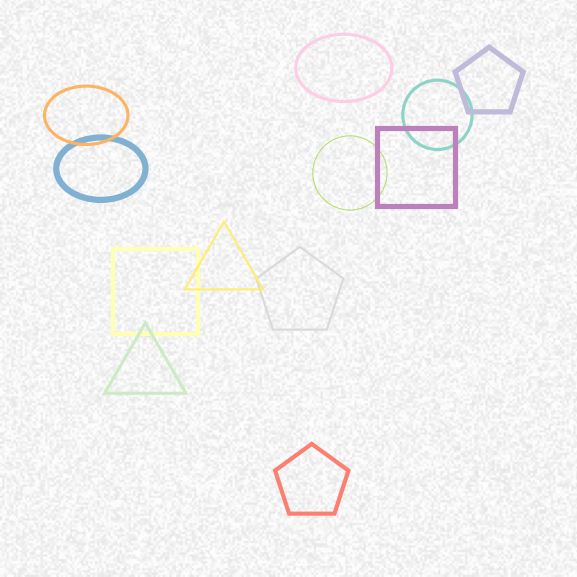[{"shape": "circle", "thickness": 1.5, "radius": 0.3, "center": [0.757, 0.8]}, {"shape": "square", "thickness": 2, "radius": 0.37, "center": [0.269, 0.495]}, {"shape": "pentagon", "thickness": 2.5, "radius": 0.31, "center": [0.847, 0.856]}, {"shape": "pentagon", "thickness": 2, "radius": 0.33, "center": [0.54, 0.164]}, {"shape": "oval", "thickness": 3, "radius": 0.39, "center": [0.175, 0.707]}, {"shape": "oval", "thickness": 1.5, "radius": 0.36, "center": [0.149, 0.799]}, {"shape": "circle", "thickness": 0.5, "radius": 0.32, "center": [0.606, 0.7]}, {"shape": "oval", "thickness": 1.5, "radius": 0.42, "center": [0.595, 0.882]}, {"shape": "pentagon", "thickness": 1, "radius": 0.4, "center": [0.519, 0.492]}, {"shape": "square", "thickness": 2.5, "radius": 0.34, "center": [0.72, 0.71]}, {"shape": "triangle", "thickness": 1.5, "radius": 0.41, "center": [0.252, 0.359]}, {"shape": "triangle", "thickness": 1, "radius": 0.39, "center": [0.388, 0.537]}]